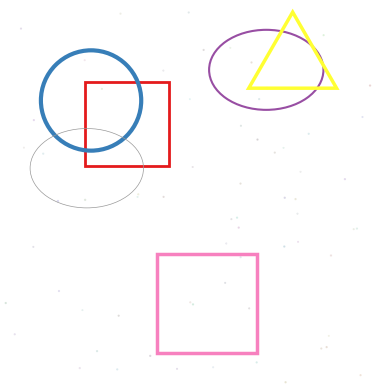[{"shape": "square", "thickness": 2, "radius": 0.55, "center": [0.33, 0.678]}, {"shape": "circle", "thickness": 3, "radius": 0.65, "center": [0.237, 0.739]}, {"shape": "oval", "thickness": 1.5, "radius": 0.74, "center": [0.692, 0.819]}, {"shape": "triangle", "thickness": 2.5, "radius": 0.66, "center": [0.76, 0.837]}, {"shape": "square", "thickness": 2.5, "radius": 0.65, "center": [0.537, 0.211]}, {"shape": "oval", "thickness": 0.5, "radius": 0.74, "center": [0.225, 0.563]}]